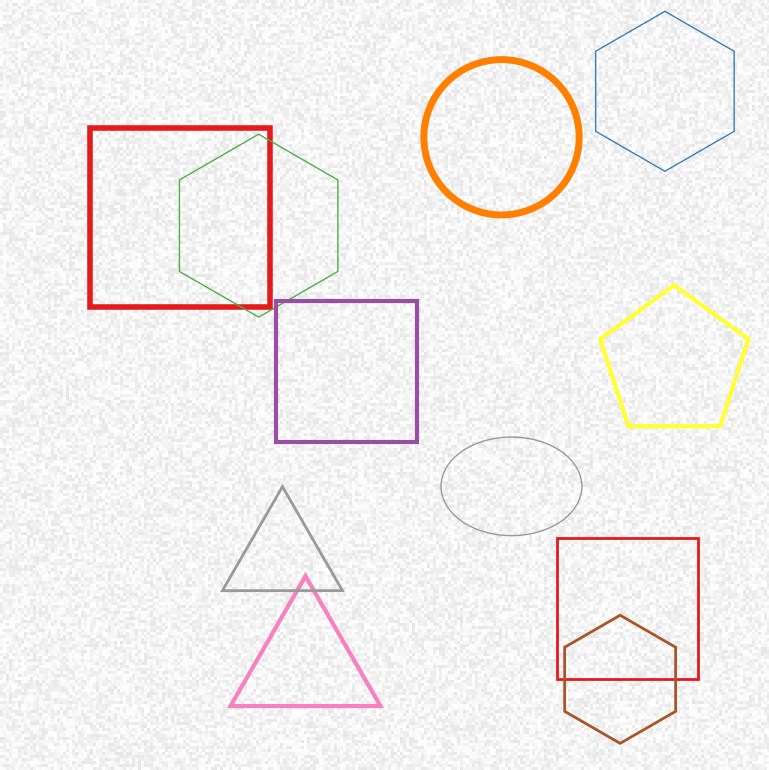[{"shape": "square", "thickness": 1, "radius": 0.46, "center": [0.815, 0.21]}, {"shape": "square", "thickness": 2, "radius": 0.58, "center": [0.234, 0.717]}, {"shape": "hexagon", "thickness": 0.5, "radius": 0.52, "center": [0.864, 0.881]}, {"shape": "hexagon", "thickness": 0.5, "radius": 0.59, "center": [0.336, 0.707]}, {"shape": "square", "thickness": 1.5, "radius": 0.46, "center": [0.45, 0.518]}, {"shape": "circle", "thickness": 2.5, "radius": 0.5, "center": [0.651, 0.822]}, {"shape": "pentagon", "thickness": 1.5, "radius": 0.51, "center": [0.876, 0.528]}, {"shape": "hexagon", "thickness": 1, "radius": 0.42, "center": [0.805, 0.118]}, {"shape": "triangle", "thickness": 1.5, "radius": 0.56, "center": [0.397, 0.139]}, {"shape": "triangle", "thickness": 1, "radius": 0.45, "center": [0.367, 0.278]}, {"shape": "oval", "thickness": 0.5, "radius": 0.46, "center": [0.664, 0.368]}]